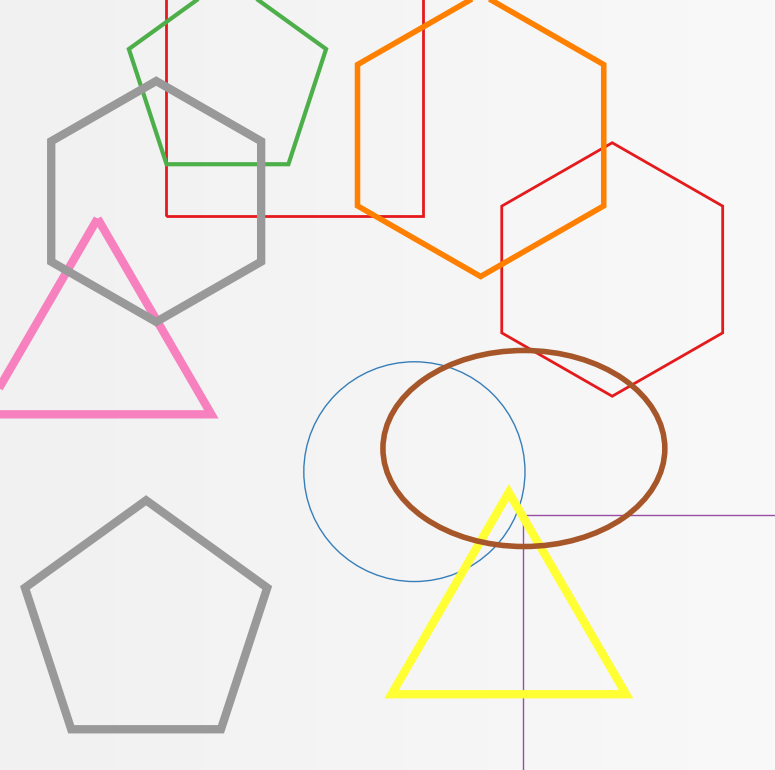[{"shape": "square", "thickness": 1, "radius": 0.83, "center": [0.38, 0.885]}, {"shape": "hexagon", "thickness": 1, "radius": 0.82, "center": [0.79, 0.65]}, {"shape": "circle", "thickness": 0.5, "radius": 0.71, "center": [0.535, 0.387]}, {"shape": "pentagon", "thickness": 1.5, "radius": 0.67, "center": [0.294, 0.895]}, {"shape": "square", "thickness": 0.5, "radius": 0.89, "center": [0.852, 0.153]}, {"shape": "hexagon", "thickness": 2, "radius": 0.92, "center": [0.62, 0.824]}, {"shape": "triangle", "thickness": 3, "radius": 0.87, "center": [0.657, 0.186]}, {"shape": "oval", "thickness": 2, "radius": 0.91, "center": [0.676, 0.418]}, {"shape": "triangle", "thickness": 3, "radius": 0.85, "center": [0.126, 0.547]}, {"shape": "pentagon", "thickness": 3, "radius": 0.82, "center": [0.189, 0.186]}, {"shape": "hexagon", "thickness": 3, "radius": 0.78, "center": [0.202, 0.738]}]